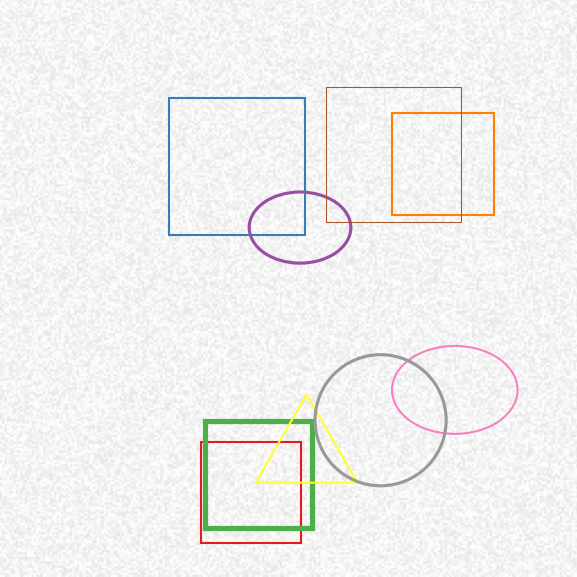[{"shape": "square", "thickness": 1, "radius": 0.43, "center": [0.435, 0.146]}, {"shape": "square", "thickness": 1, "radius": 0.59, "center": [0.41, 0.711]}, {"shape": "square", "thickness": 2.5, "radius": 0.46, "center": [0.448, 0.177]}, {"shape": "oval", "thickness": 1.5, "radius": 0.44, "center": [0.52, 0.605]}, {"shape": "square", "thickness": 1, "radius": 0.44, "center": [0.767, 0.715]}, {"shape": "triangle", "thickness": 1, "radius": 0.51, "center": [0.531, 0.214]}, {"shape": "square", "thickness": 0.5, "radius": 0.58, "center": [0.681, 0.731]}, {"shape": "oval", "thickness": 1, "radius": 0.54, "center": [0.788, 0.324]}, {"shape": "circle", "thickness": 1.5, "radius": 0.57, "center": [0.659, 0.271]}]